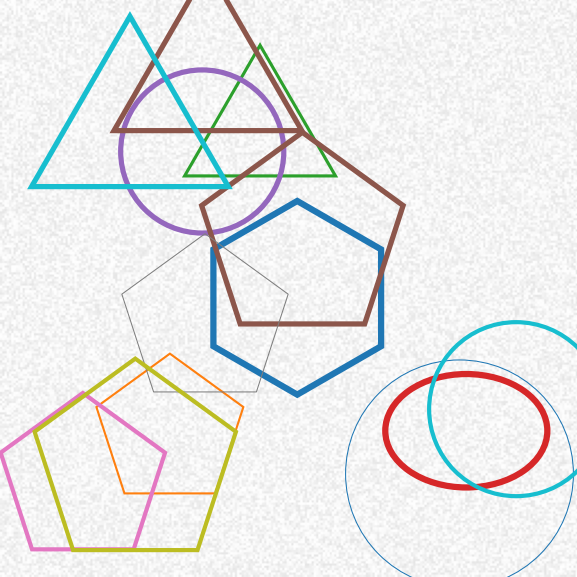[{"shape": "hexagon", "thickness": 3, "radius": 0.84, "center": [0.515, 0.483]}, {"shape": "circle", "thickness": 0.5, "radius": 0.99, "center": [0.796, 0.179]}, {"shape": "pentagon", "thickness": 1, "radius": 0.67, "center": [0.294, 0.253]}, {"shape": "triangle", "thickness": 1.5, "radius": 0.75, "center": [0.45, 0.77]}, {"shape": "oval", "thickness": 3, "radius": 0.7, "center": [0.807, 0.253]}, {"shape": "circle", "thickness": 2.5, "radius": 0.71, "center": [0.35, 0.737]}, {"shape": "pentagon", "thickness": 2.5, "radius": 0.92, "center": [0.524, 0.587]}, {"shape": "triangle", "thickness": 2.5, "radius": 0.94, "center": [0.36, 0.867]}, {"shape": "pentagon", "thickness": 2, "radius": 0.75, "center": [0.143, 0.169]}, {"shape": "pentagon", "thickness": 0.5, "radius": 0.76, "center": [0.355, 0.443]}, {"shape": "pentagon", "thickness": 2, "radius": 0.92, "center": [0.234, 0.195]}, {"shape": "circle", "thickness": 2, "radius": 0.75, "center": [0.894, 0.291]}, {"shape": "triangle", "thickness": 2.5, "radius": 0.98, "center": [0.225, 0.774]}]